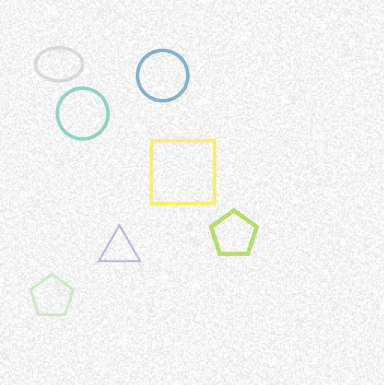[{"shape": "circle", "thickness": 2.5, "radius": 0.33, "center": [0.215, 0.705]}, {"shape": "triangle", "thickness": 1.5, "radius": 0.31, "center": [0.31, 0.353]}, {"shape": "circle", "thickness": 2.5, "radius": 0.33, "center": [0.423, 0.804]}, {"shape": "pentagon", "thickness": 3, "radius": 0.31, "center": [0.607, 0.391]}, {"shape": "oval", "thickness": 2.5, "radius": 0.31, "center": [0.153, 0.833]}, {"shape": "pentagon", "thickness": 2, "radius": 0.29, "center": [0.135, 0.23]}, {"shape": "square", "thickness": 2.5, "radius": 0.41, "center": [0.473, 0.555]}]